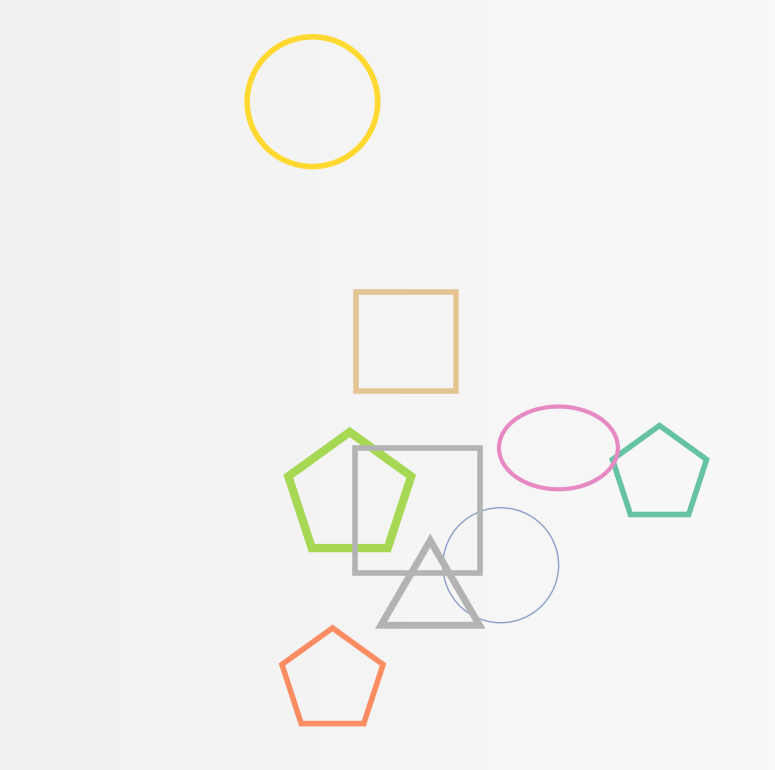[{"shape": "pentagon", "thickness": 2, "radius": 0.32, "center": [0.851, 0.383]}, {"shape": "pentagon", "thickness": 2, "radius": 0.34, "center": [0.429, 0.116]}, {"shape": "circle", "thickness": 0.5, "radius": 0.37, "center": [0.646, 0.266]}, {"shape": "oval", "thickness": 1.5, "radius": 0.38, "center": [0.721, 0.418]}, {"shape": "pentagon", "thickness": 3, "radius": 0.42, "center": [0.451, 0.356]}, {"shape": "circle", "thickness": 2, "radius": 0.42, "center": [0.403, 0.868]}, {"shape": "square", "thickness": 2, "radius": 0.32, "center": [0.524, 0.556]}, {"shape": "triangle", "thickness": 2.5, "radius": 0.37, "center": [0.555, 0.225]}, {"shape": "square", "thickness": 2, "radius": 0.4, "center": [0.539, 0.337]}]